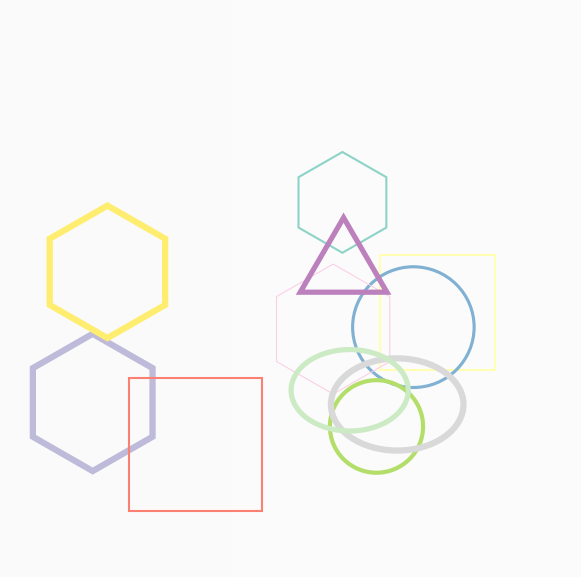[{"shape": "hexagon", "thickness": 1, "radius": 0.44, "center": [0.589, 0.649]}, {"shape": "square", "thickness": 1, "radius": 0.5, "center": [0.752, 0.458]}, {"shape": "hexagon", "thickness": 3, "radius": 0.59, "center": [0.159, 0.302]}, {"shape": "square", "thickness": 1, "radius": 0.57, "center": [0.337, 0.229]}, {"shape": "circle", "thickness": 1.5, "radius": 0.52, "center": [0.711, 0.433]}, {"shape": "circle", "thickness": 2, "radius": 0.4, "center": [0.648, 0.261]}, {"shape": "hexagon", "thickness": 0.5, "radius": 0.56, "center": [0.573, 0.429]}, {"shape": "oval", "thickness": 3, "radius": 0.57, "center": [0.683, 0.299]}, {"shape": "triangle", "thickness": 2.5, "radius": 0.43, "center": [0.591, 0.536]}, {"shape": "oval", "thickness": 2.5, "radius": 0.5, "center": [0.602, 0.323]}, {"shape": "hexagon", "thickness": 3, "radius": 0.57, "center": [0.185, 0.528]}]